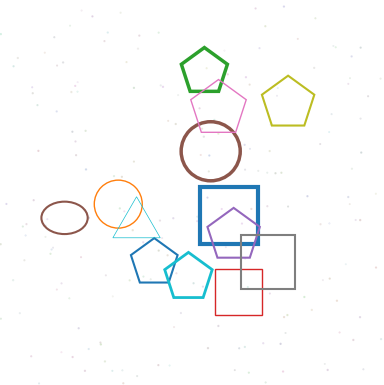[{"shape": "pentagon", "thickness": 1.5, "radius": 0.32, "center": [0.401, 0.318]}, {"shape": "square", "thickness": 3, "radius": 0.37, "center": [0.594, 0.439]}, {"shape": "circle", "thickness": 1, "radius": 0.31, "center": [0.307, 0.47]}, {"shape": "pentagon", "thickness": 2.5, "radius": 0.31, "center": [0.531, 0.814]}, {"shape": "square", "thickness": 1, "radius": 0.3, "center": [0.62, 0.241]}, {"shape": "pentagon", "thickness": 1.5, "radius": 0.36, "center": [0.607, 0.389]}, {"shape": "circle", "thickness": 2.5, "radius": 0.38, "center": [0.547, 0.607]}, {"shape": "oval", "thickness": 1.5, "radius": 0.3, "center": [0.168, 0.434]}, {"shape": "pentagon", "thickness": 1, "radius": 0.38, "center": [0.568, 0.718]}, {"shape": "square", "thickness": 1.5, "radius": 0.35, "center": [0.696, 0.318]}, {"shape": "pentagon", "thickness": 1.5, "radius": 0.36, "center": [0.748, 0.732]}, {"shape": "pentagon", "thickness": 2, "radius": 0.32, "center": [0.49, 0.28]}, {"shape": "triangle", "thickness": 0.5, "radius": 0.36, "center": [0.355, 0.418]}]